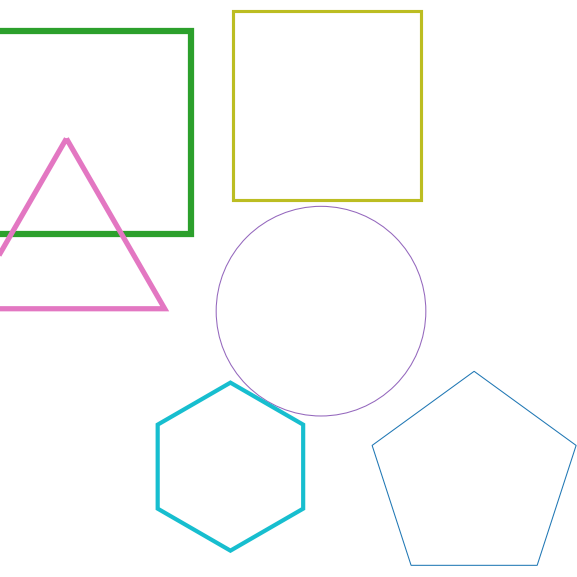[{"shape": "pentagon", "thickness": 0.5, "radius": 0.93, "center": [0.821, 0.17]}, {"shape": "square", "thickness": 3, "radius": 0.88, "center": [0.156, 0.77]}, {"shape": "circle", "thickness": 0.5, "radius": 0.91, "center": [0.556, 0.46]}, {"shape": "triangle", "thickness": 2.5, "radius": 0.98, "center": [0.115, 0.563]}, {"shape": "square", "thickness": 1.5, "radius": 0.81, "center": [0.567, 0.816]}, {"shape": "hexagon", "thickness": 2, "radius": 0.73, "center": [0.399, 0.191]}]